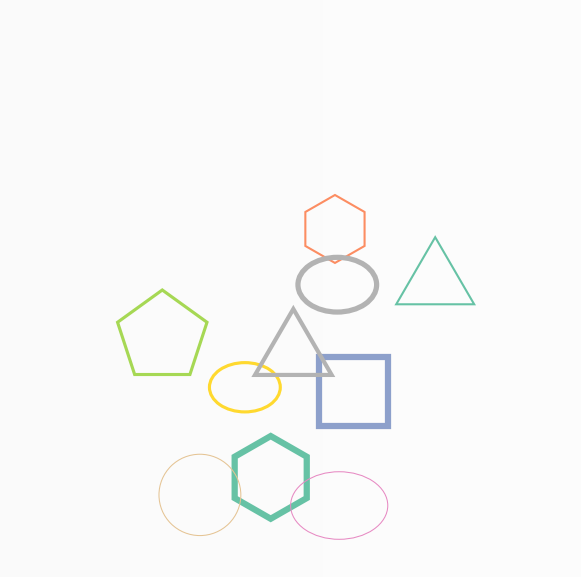[{"shape": "triangle", "thickness": 1, "radius": 0.39, "center": [0.749, 0.511]}, {"shape": "hexagon", "thickness": 3, "radius": 0.36, "center": [0.466, 0.172]}, {"shape": "hexagon", "thickness": 1, "radius": 0.29, "center": [0.576, 0.603]}, {"shape": "square", "thickness": 3, "radius": 0.3, "center": [0.608, 0.321]}, {"shape": "oval", "thickness": 0.5, "radius": 0.42, "center": [0.584, 0.124]}, {"shape": "pentagon", "thickness": 1.5, "radius": 0.4, "center": [0.279, 0.416]}, {"shape": "oval", "thickness": 1.5, "radius": 0.3, "center": [0.421, 0.329]}, {"shape": "circle", "thickness": 0.5, "radius": 0.35, "center": [0.344, 0.142]}, {"shape": "triangle", "thickness": 2, "radius": 0.38, "center": [0.505, 0.388]}, {"shape": "oval", "thickness": 2.5, "radius": 0.34, "center": [0.58, 0.506]}]